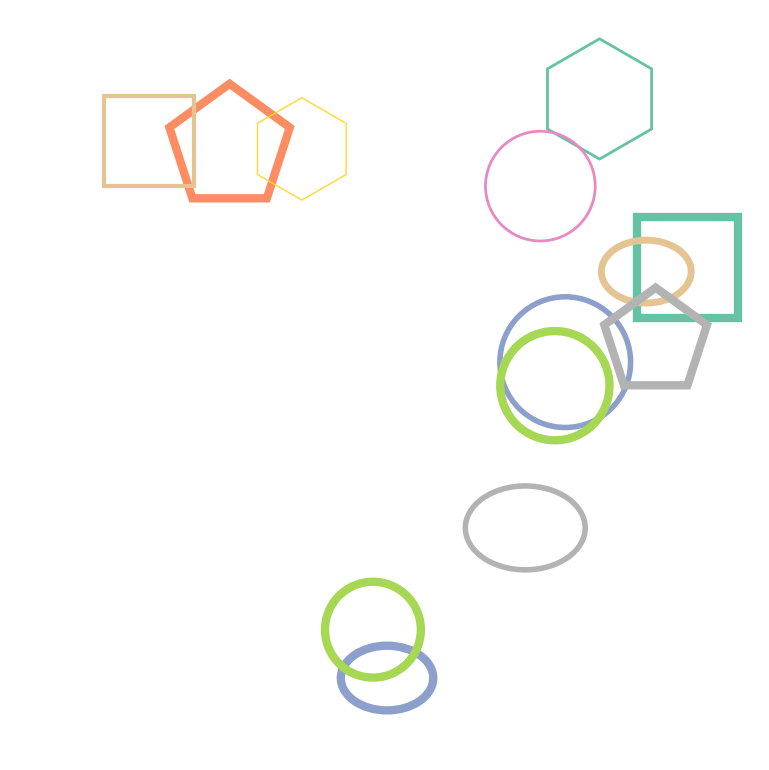[{"shape": "square", "thickness": 3, "radius": 0.33, "center": [0.893, 0.653]}, {"shape": "hexagon", "thickness": 1, "radius": 0.39, "center": [0.779, 0.872]}, {"shape": "pentagon", "thickness": 3, "radius": 0.41, "center": [0.298, 0.809]}, {"shape": "oval", "thickness": 3, "radius": 0.3, "center": [0.503, 0.119]}, {"shape": "circle", "thickness": 2, "radius": 0.42, "center": [0.734, 0.53]}, {"shape": "circle", "thickness": 1, "radius": 0.36, "center": [0.702, 0.758]}, {"shape": "circle", "thickness": 3, "radius": 0.31, "center": [0.484, 0.182]}, {"shape": "circle", "thickness": 3, "radius": 0.35, "center": [0.721, 0.499]}, {"shape": "hexagon", "thickness": 0.5, "radius": 0.33, "center": [0.392, 0.807]}, {"shape": "oval", "thickness": 2.5, "radius": 0.29, "center": [0.839, 0.647]}, {"shape": "square", "thickness": 1.5, "radius": 0.29, "center": [0.193, 0.817]}, {"shape": "oval", "thickness": 2, "radius": 0.39, "center": [0.682, 0.314]}, {"shape": "pentagon", "thickness": 3, "radius": 0.35, "center": [0.852, 0.556]}]